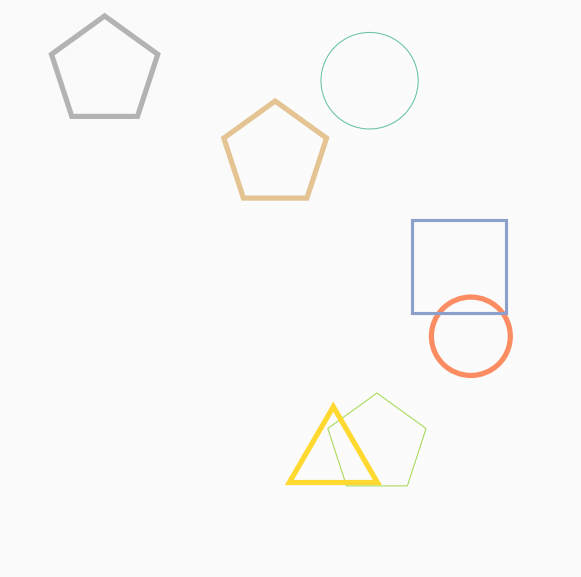[{"shape": "circle", "thickness": 0.5, "radius": 0.42, "center": [0.636, 0.859]}, {"shape": "circle", "thickness": 2.5, "radius": 0.34, "center": [0.81, 0.417]}, {"shape": "square", "thickness": 1.5, "radius": 0.4, "center": [0.79, 0.537]}, {"shape": "pentagon", "thickness": 0.5, "radius": 0.44, "center": [0.649, 0.23]}, {"shape": "triangle", "thickness": 2.5, "radius": 0.44, "center": [0.573, 0.207]}, {"shape": "pentagon", "thickness": 2.5, "radius": 0.46, "center": [0.473, 0.731]}, {"shape": "pentagon", "thickness": 2.5, "radius": 0.48, "center": [0.18, 0.875]}]